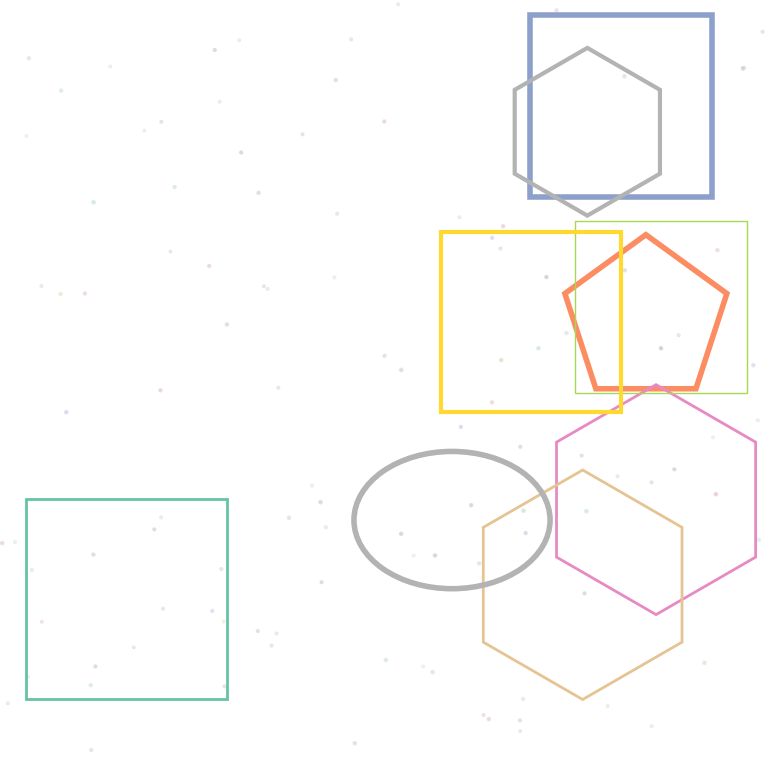[{"shape": "square", "thickness": 1, "radius": 0.65, "center": [0.164, 0.222]}, {"shape": "pentagon", "thickness": 2, "radius": 0.55, "center": [0.839, 0.585]}, {"shape": "square", "thickness": 2, "radius": 0.59, "center": [0.807, 0.862]}, {"shape": "hexagon", "thickness": 1, "radius": 0.75, "center": [0.852, 0.351]}, {"shape": "square", "thickness": 0.5, "radius": 0.56, "center": [0.859, 0.601]}, {"shape": "square", "thickness": 1.5, "radius": 0.59, "center": [0.69, 0.582]}, {"shape": "hexagon", "thickness": 1, "radius": 0.75, "center": [0.757, 0.241]}, {"shape": "hexagon", "thickness": 1.5, "radius": 0.54, "center": [0.763, 0.829]}, {"shape": "oval", "thickness": 2, "radius": 0.64, "center": [0.587, 0.325]}]